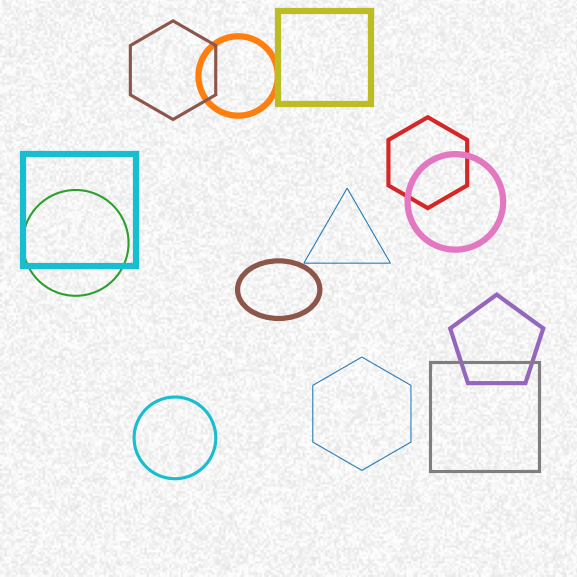[{"shape": "triangle", "thickness": 0.5, "radius": 0.43, "center": [0.601, 0.587]}, {"shape": "hexagon", "thickness": 0.5, "radius": 0.49, "center": [0.627, 0.283]}, {"shape": "circle", "thickness": 3, "radius": 0.34, "center": [0.412, 0.868]}, {"shape": "circle", "thickness": 1, "radius": 0.46, "center": [0.131, 0.579]}, {"shape": "hexagon", "thickness": 2, "radius": 0.39, "center": [0.741, 0.717]}, {"shape": "pentagon", "thickness": 2, "radius": 0.42, "center": [0.86, 0.404]}, {"shape": "hexagon", "thickness": 1.5, "radius": 0.43, "center": [0.3, 0.878]}, {"shape": "oval", "thickness": 2.5, "radius": 0.36, "center": [0.483, 0.498]}, {"shape": "circle", "thickness": 3, "radius": 0.41, "center": [0.789, 0.65]}, {"shape": "square", "thickness": 1.5, "radius": 0.47, "center": [0.839, 0.277]}, {"shape": "square", "thickness": 3, "radius": 0.4, "center": [0.562, 0.9]}, {"shape": "circle", "thickness": 1.5, "radius": 0.35, "center": [0.303, 0.241]}, {"shape": "square", "thickness": 3, "radius": 0.49, "center": [0.138, 0.636]}]